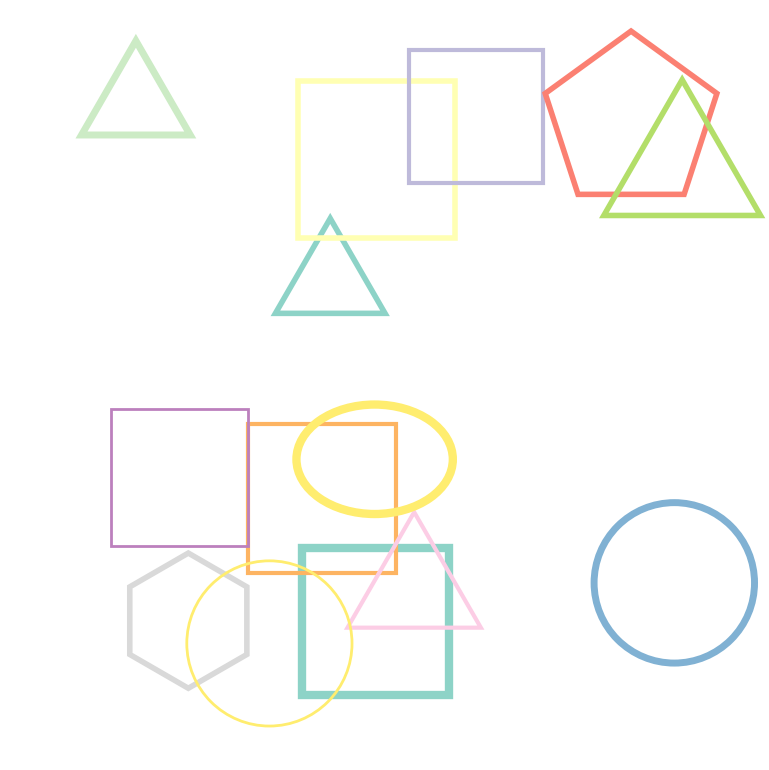[{"shape": "triangle", "thickness": 2, "radius": 0.41, "center": [0.429, 0.634]}, {"shape": "square", "thickness": 3, "radius": 0.48, "center": [0.488, 0.193]}, {"shape": "square", "thickness": 2, "radius": 0.51, "center": [0.489, 0.793]}, {"shape": "square", "thickness": 1.5, "radius": 0.43, "center": [0.618, 0.849]}, {"shape": "pentagon", "thickness": 2, "radius": 0.59, "center": [0.82, 0.842]}, {"shape": "circle", "thickness": 2.5, "radius": 0.52, "center": [0.876, 0.243]}, {"shape": "square", "thickness": 1.5, "radius": 0.48, "center": [0.418, 0.353]}, {"shape": "triangle", "thickness": 2, "radius": 0.59, "center": [0.886, 0.779]}, {"shape": "triangle", "thickness": 1.5, "radius": 0.5, "center": [0.538, 0.235]}, {"shape": "hexagon", "thickness": 2, "radius": 0.44, "center": [0.245, 0.194]}, {"shape": "square", "thickness": 1, "radius": 0.45, "center": [0.233, 0.38]}, {"shape": "triangle", "thickness": 2.5, "radius": 0.41, "center": [0.176, 0.865]}, {"shape": "oval", "thickness": 3, "radius": 0.51, "center": [0.487, 0.404]}, {"shape": "circle", "thickness": 1, "radius": 0.54, "center": [0.35, 0.164]}]